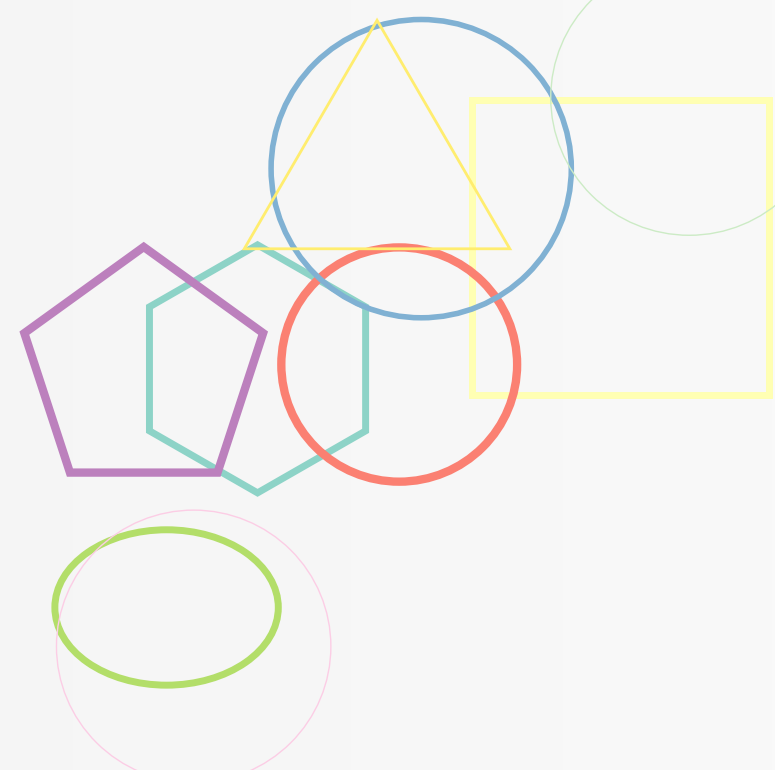[{"shape": "hexagon", "thickness": 2.5, "radius": 0.81, "center": [0.332, 0.521]}, {"shape": "square", "thickness": 2.5, "radius": 0.96, "center": [0.801, 0.678]}, {"shape": "circle", "thickness": 3, "radius": 0.76, "center": [0.515, 0.527]}, {"shape": "circle", "thickness": 2, "radius": 0.97, "center": [0.543, 0.781]}, {"shape": "oval", "thickness": 2.5, "radius": 0.72, "center": [0.215, 0.211]}, {"shape": "circle", "thickness": 0.5, "radius": 0.89, "center": [0.25, 0.16]}, {"shape": "pentagon", "thickness": 3, "radius": 0.81, "center": [0.185, 0.517]}, {"shape": "circle", "thickness": 0.5, "radius": 0.89, "center": [0.889, 0.873]}, {"shape": "triangle", "thickness": 1, "radius": 0.99, "center": [0.487, 0.776]}]